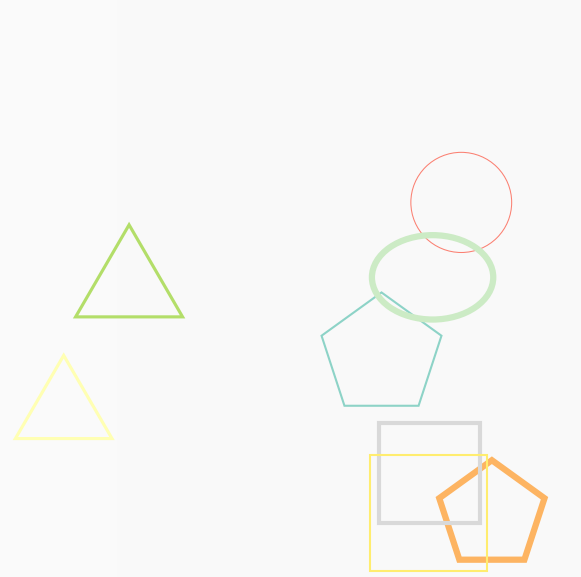[{"shape": "pentagon", "thickness": 1, "radius": 0.54, "center": [0.656, 0.384]}, {"shape": "triangle", "thickness": 1.5, "radius": 0.48, "center": [0.11, 0.288]}, {"shape": "circle", "thickness": 0.5, "radius": 0.43, "center": [0.794, 0.649]}, {"shape": "pentagon", "thickness": 3, "radius": 0.48, "center": [0.846, 0.107]}, {"shape": "triangle", "thickness": 1.5, "radius": 0.53, "center": [0.222, 0.504]}, {"shape": "square", "thickness": 2, "radius": 0.43, "center": [0.739, 0.181]}, {"shape": "oval", "thickness": 3, "radius": 0.52, "center": [0.744, 0.519]}, {"shape": "square", "thickness": 1, "radius": 0.5, "center": [0.738, 0.112]}]